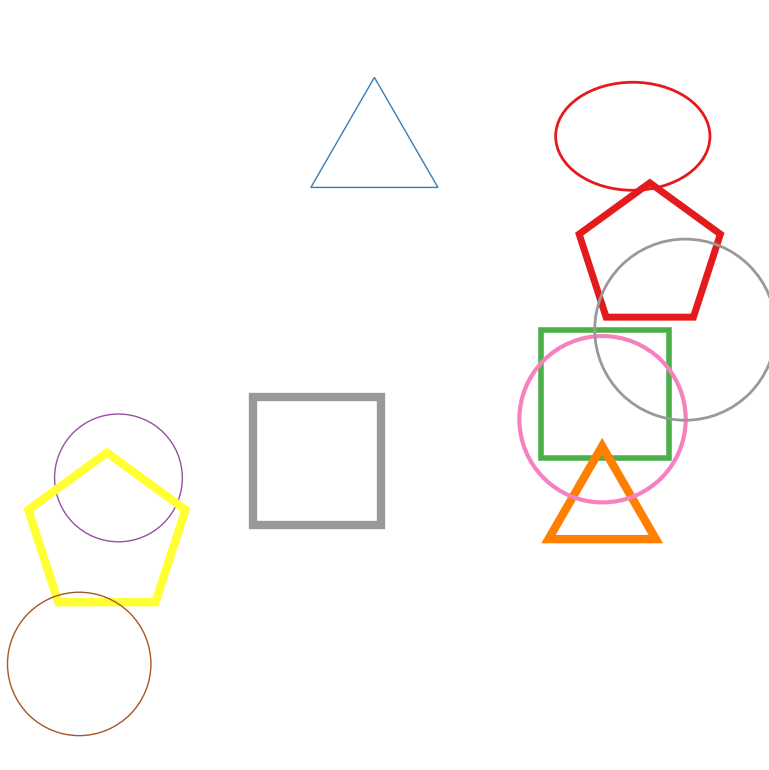[{"shape": "pentagon", "thickness": 2.5, "radius": 0.48, "center": [0.844, 0.666]}, {"shape": "oval", "thickness": 1, "radius": 0.5, "center": [0.822, 0.823]}, {"shape": "triangle", "thickness": 0.5, "radius": 0.48, "center": [0.486, 0.804]}, {"shape": "square", "thickness": 2, "radius": 0.42, "center": [0.786, 0.488]}, {"shape": "circle", "thickness": 0.5, "radius": 0.41, "center": [0.154, 0.379]}, {"shape": "triangle", "thickness": 3, "radius": 0.4, "center": [0.782, 0.34]}, {"shape": "pentagon", "thickness": 3, "radius": 0.54, "center": [0.139, 0.305]}, {"shape": "circle", "thickness": 0.5, "radius": 0.47, "center": [0.103, 0.138]}, {"shape": "circle", "thickness": 1.5, "radius": 0.54, "center": [0.783, 0.456]}, {"shape": "square", "thickness": 3, "radius": 0.42, "center": [0.412, 0.402]}, {"shape": "circle", "thickness": 1, "radius": 0.59, "center": [0.89, 0.572]}]